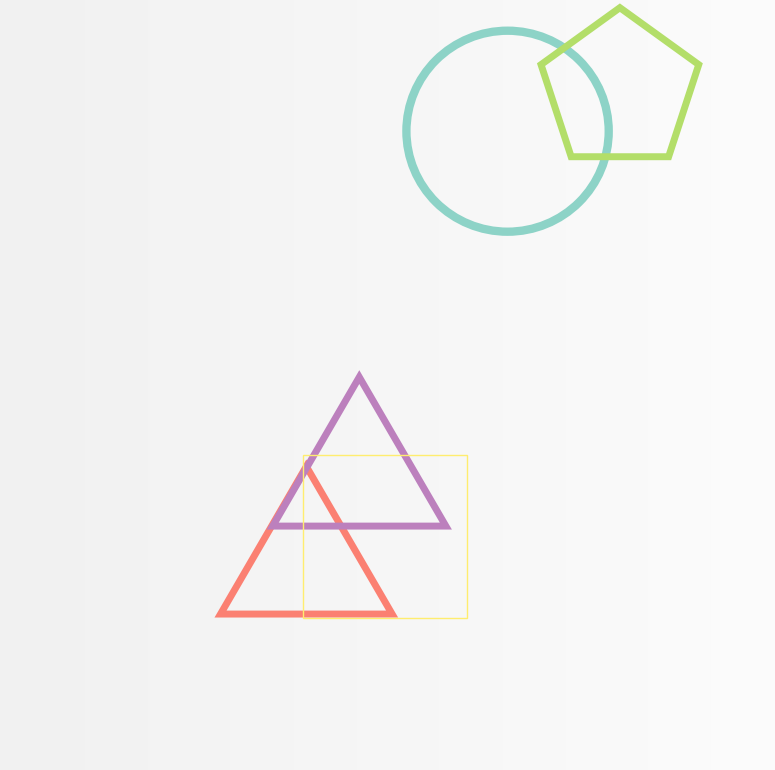[{"shape": "circle", "thickness": 3, "radius": 0.65, "center": [0.655, 0.83]}, {"shape": "triangle", "thickness": 2.5, "radius": 0.64, "center": [0.395, 0.266]}, {"shape": "pentagon", "thickness": 2.5, "radius": 0.53, "center": [0.8, 0.883]}, {"shape": "triangle", "thickness": 2.5, "radius": 0.65, "center": [0.464, 0.381]}, {"shape": "square", "thickness": 0.5, "radius": 0.53, "center": [0.497, 0.304]}]